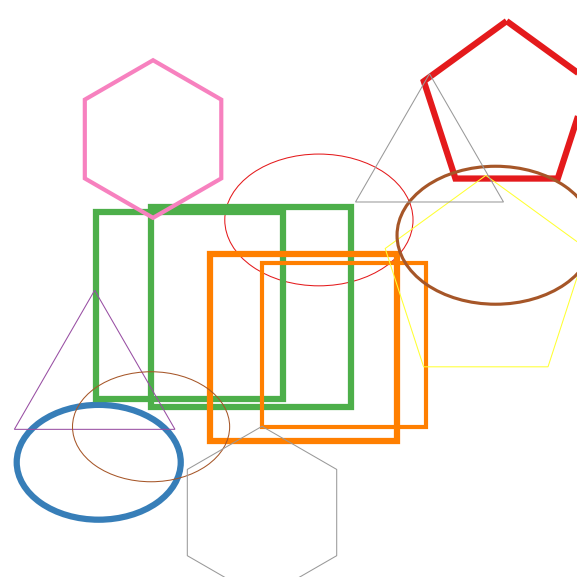[{"shape": "pentagon", "thickness": 3, "radius": 0.75, "center": [0.877, 0.812]}, {"shape": "oval", "thickness": 0.5, "radius": 0.81, "center": [0.552, 0.618]}, {"shape": "oval", "thickness": 3, "radius": 0.71, "center": [0.171, 0.199]}, {"shape": "square", "thickness": 3, "radius": 0.87, "center": [0.435, 0.468]}, {"shape": "square", "thickness": 3, "radius": 0.81, "center": [0.329, 0.47]}, {"shape": "triangle", "thickness": 0.5, "radius": 0.8, "center": [0.164, 0.336]}, {"shape": "square", "thickness": 3, "radius": 0.81, "center": [0.526, 0.397]}, {"shape": "square", "thickness": 2, "radius": 0.71, "center": [0.595, 0.402]}, {"shape": "pentagon", "thickness": 0.5, "radius": 0.92, "center": [0.841, 0.512]}, {"shape": "oval", "thickness": 0.5, "radius": 0.68, "center": [0.262, 0.26]}, {"shape": "oval", "thickness": 1.5, "radius": 0.85, "center": [0.858, 0.592]}, {"shape": "hexagon", "thickness": 2, "radius": 0.68, "center": [0.265, 0.758]}, {"shape": "triangle", "thickness": 0.5, "radius": 0.74, "center": [0.744, 0.723]}, {"shape": "hexagon", "thickness": 0.5, "radius": 0.75, "center": [0.454, 0.112]}]